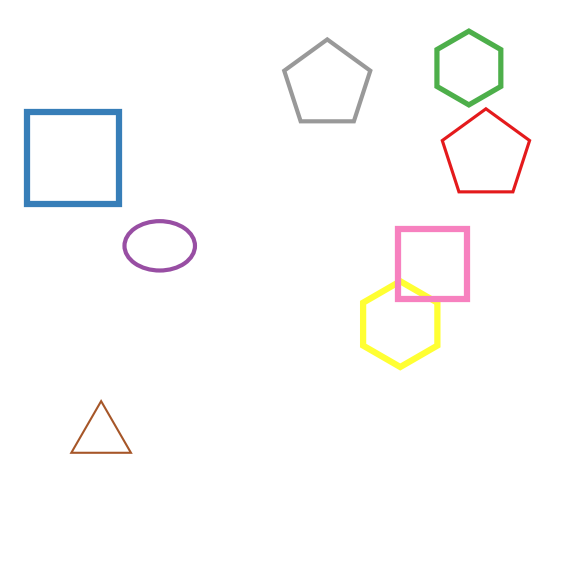[{"shape": "pentagon", "thickness": 1.5, "radius": 0.4, "center": [0.841, 0.731]}, {"shape": "square", "thickness": 3, "radius": 0.4, "center": [0.127, 0.725]}, {"shape": "hexagon", "thickness": 2.5, "radius": 0.32, "center": [0.812, 0.881]}, {"shape": "oval", "thickness": 2, "radius": 0.31, "center": [0.277, 0.573]}, {"shape": "hexagon", "thickness": 3, "radius": 0.37, "center": [0.693, 0.438]}, {"shape": "triangle", "thickness": 1, "radius": 0.3, "center": [0.175, 0.245]}, {"shape": "square", "thickness": 3, "radius": 0.3, "center": [0.749, 0.542]}, {"shape": "pentagon", "thickness": 2, "radius": 0.39, "center": [0.567, 0.852]}]